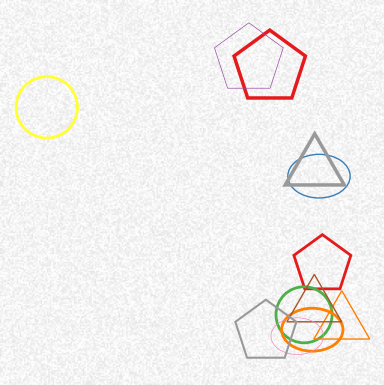[{"shape": "pentagon", "thickness": 2, "radius": 0.39, "center": [0.837, 0.313]}, {"shape": "pentagon", "thickness": 2.5, "radius": 0.49, "center": [0.701, 0.824]}, {"shape": "oval", "thickness": 1, "radius": 0.4, "center": [0.829, 0.542]}, {"shape": "circle", "thickness": 2, "radius": 0.36, "center": [0.79, 0.182]}, {"shape": "pentagon", "thickness": 0.5, "radius": 0.47, "center": [0.646, 0.847]}, {"shape": "oval", "thickness": 2, "radius": 0.4, "center": [0.811, 0.144]}, {"shape": "triangle", "thickness": 1, "radius": 0.42, "center": [0.888, 0.161]}, {"shape": "circle", "thickness": 2, "radius": 0.4, "center": [0.122, 0.721]}, {"shape": "triangle", "thickness": 1, "radius": 0.41, "center": [0.816, 0.205]}, {"shape": "oval", "thickness": 0.5, "radius": 0.34, "center": [0.772, 0.127]}, {"shape": "triangle", "thickness": 2.5, "radius": 0.44, "center": [0.817, 0.564]}, {"shape": "pentagon", "thickness": 1.5, "radius": 0.42, "center": [0.691, 0.138]}]